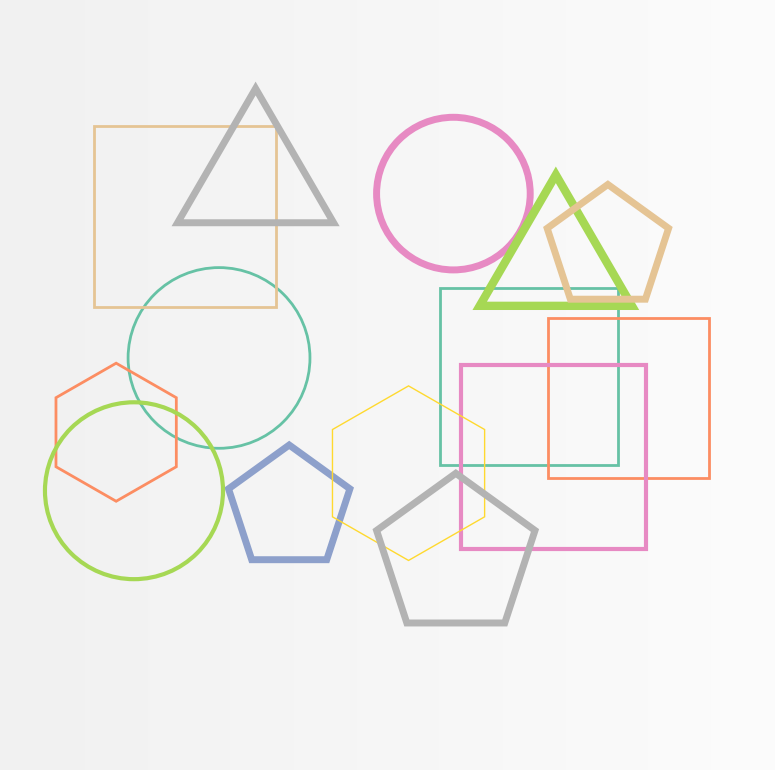[{"shape": "circle", "thickness": 1, "radius": 0.59, "center": [0.283, 0.535]}, {"shape": "square", "thickness": 1, "radius": 0.58, "center": [0.683, 0.511]}, {"shape": "hexagon", "thickness": 1, "radius": 0.45, "center": [0.15, 0.439]}, {"shape": "square", "thickness": 1, "radius": 0.52, "center": [0.811, 0.483]}, {"shape": "pentagon", "thickness": 2.5, "radius": 0.41, "center": [0.373, 0.34]}, {"shape": "circle", "thickness": 2.5, "radius": 0.5, "center": [0.585, 0.749]}, {"shape": "square", "thickness": 1.5, "radius": 0.6, "center": [0.714, 0.407]}, {"shape": "circle", "thickness": 1.5, "radius": 0.57, "center": [0.173, 0.363]}, {"shape": "triangle", "thickness": 3, "radius": 0.57, "center": [0.717, 0.66]}, {"shape": "hexagon", "thickness": 0.5, "radius": 0.57, "center": [0.527, 0.385]}, {"shape": "pentagon", "thickness": 2.5, "radius": 0.41, "center": [0.784, 0.678]}, {"shape": "square", "thickness": 1, "radius": 0.59, "center": [0.239, 0.718]}, {"shape": "triangle", "thickness": 2.5, "radius": 0.58, "center": [0.33, 0.769]}, {"shape": "pentagon", "thickness": 2.5, "radius": 0.54, "center": [0.588, 0.278]}]